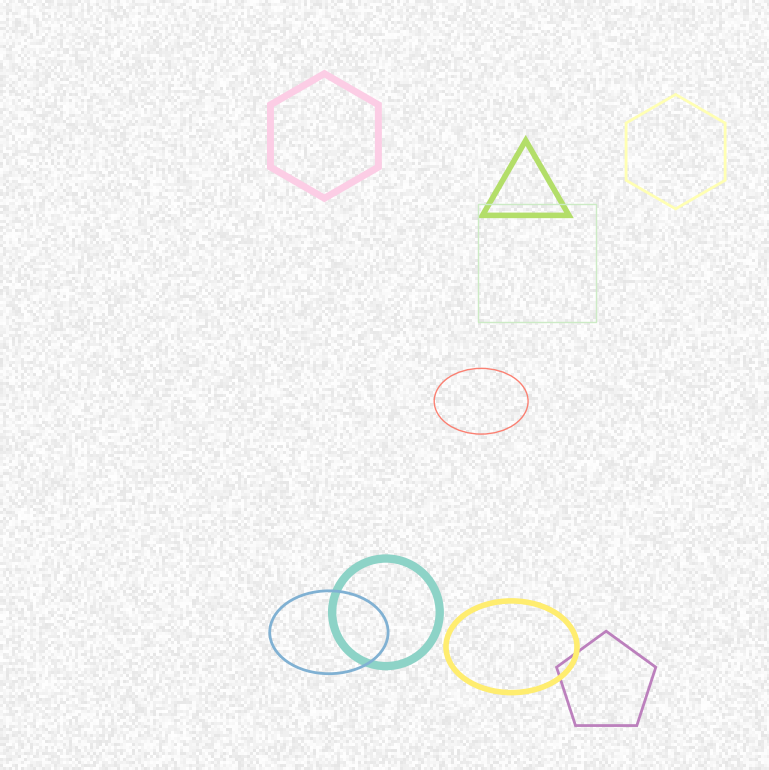[{"shape": "circle", "thickness": 3, "radius": 0.35, "center": [0.501, 0.205]}, {"shape": "hexagon", "thickness": 1, "radius": 0.37, "center": [0.877, 0.803]}, {"shape": "oval", "thickness": 0.5, "radius": 0.3, "center": [0.625, 0.479]}, {"shape": "oval", "thickness": 1, "radius": 0.38, "center": [0.427, 0.179]}, {"shape": "triangle", "thickness": 2, "radius": 0.32, "center": [0.683, 0.753]}, {"shape": "hexagon", "thickness": 2.5, "radius": 0.4, "center": [0.421, 0.823]}, {"shape": "pentagon", "thickness": 1, "radius": 0.34, "center": [0.787, 0.113]}, {"shape": "square", "thickness": 0.5, "radius": 0.38, "center": [0.697, 0.658]}, {"shape": "oval", "thickness": 2, "radius": 0.43, "center": [0.664, 0.16]}]